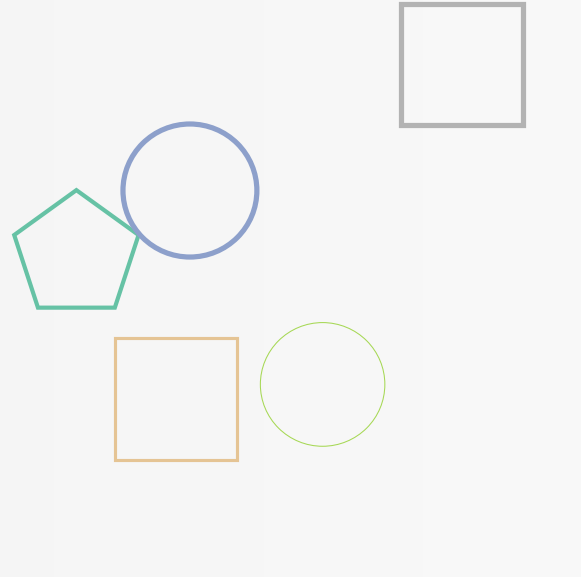[{"shape": "pentagon", "thickness": 2, "radius": 0.56, "center": [0.131, 0.557]}, {"shape": "circle", "thickness": 2.5, "radius": 0.58, "center": [0.327, 0.669]}, {"shape": "circle", "thickness": 0.5, "radius": 0.54, "center": [0.555, 0.333]}, {"shape": "square", "thickness": 1.5, "radius": 0.53, "center": [0.303, 0.308]}, {"shape": "square", "thickness": 2.5, "radius": 0.52, "center": [0.795, 0.888]}]